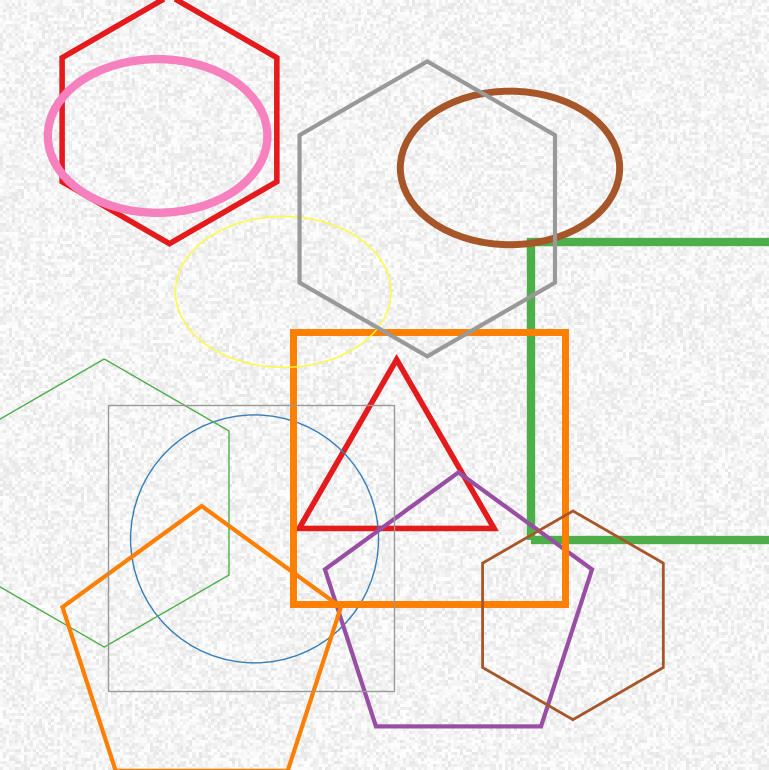[{"shape": "hexagon", "thickness": 2, "radius": 0.81, "center": [0.22, 0.845]}, {"shape": "triangle", "thickness": 2, "radius": 0.73, "center": [0.515, 0.387]}, {"shape": "circle", "thickness": 0.5, "radius": 0.81, "center": [0.331, 0.3]}, {"shape": "square", "thickness": 3, "radius": 0.97, "center": [0.884, 0.492]}, {"shape": "hexagon", "thickness": 0.5, "radius": 0.94, "center": [0.135, 0.347]}, {"shape": "pentagon", "thickness": 1.5, "radius": 0.91, "center": [0.595, 0.204]}, {"shape": "pentagon", "thickness": 1.5, "radius": 0.95, "center": [0.262, 0.153]}, {"shape": "square", "thickness": 2.5, "radius": 0.88, "center": [0.558, 0.392]}, {"shape": "oval", "thickness": 0.5, "radius": 0.7, "center": [0.368, 0.621]}, {"shape": "oval", "thickness": 2.5, "radius": 0.71, "center": [0.662, 0.782]}, {"shape": "hexagon", "thickness": 1, "radius": 0.68, "center": [0.744, 0.201]}, {"shape": "oval", "thickness": 3, "radius": 0.71, "center": [0.205, 0.823]}, {"shape": "square", "thickness": 0.5, "radius": 0.93, "center": [0.326, 0.288]}, {"shape": "hexagon", "thickness": 1.5, "radius": 0.96, "center": [0.555, 0.729]}]